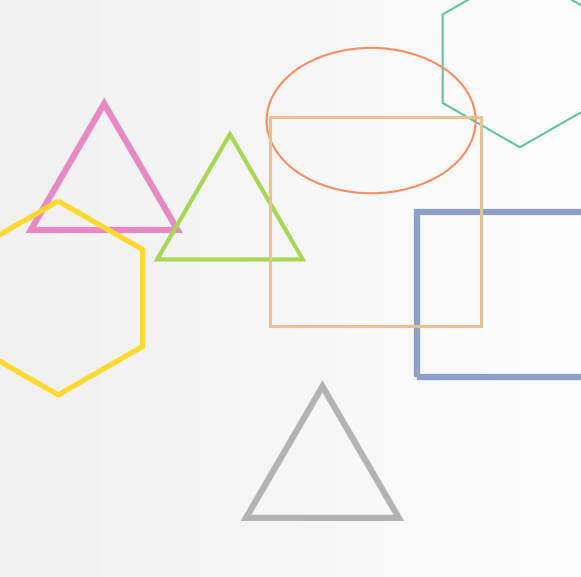[{"shape": "hexagon", "thickness": 1, "radius": 0.77, "center": [0.894, 0.898]}, {"shape": "oval", "thickness": 1, "radius": 0.9, "center": [0.639, 0.79]}, {"shape": "square", "thickness": 3, "radius": 0.71, "center": [0.86, 0.49]}, {"shape": "triangle", "thickness": 3, "radius": 0.73, "center": [0.179, 0.674]}, {"shape": "triangle", "thickness": 2, "radius": 0.72, "center": [0.396, 0.622]}, {"shape": "hexagon", "thickness": 2.5, "radius": 0.84, "center": [0.1, 0.483]}, {"shape": "square", "thickness": 1.5, "radius": 0.9, "center": [0.646, 0.615]}, {"shape": "triangle", "thickness": 3, "radius": 0.76, "center": [0.555, 0.178]}]